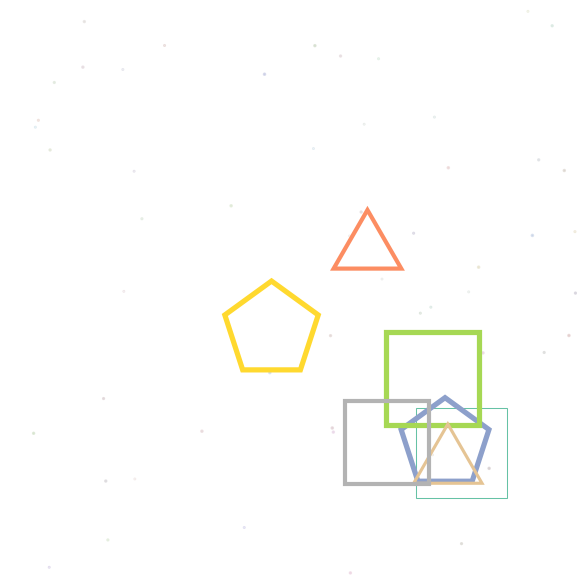[{"shape": "square", "thickness": 0.5, "radius": 0.39, "center": [0.799, 0.215]}, {"shape": "triangle", "thickness": 2, "radius": 0.34, "center": [0.636, 0.568]}, {"shape": "pentagon", "thickness": 2.5, "radius": 0.4, "center": [0.771, 0.231]}, {"shape": "square", "thickness": 2.5, "radius": 0.4, "center": [0.748, 0.343]}, {"shape": "pentagon", "thickness": 2.5, "radius": 0.43, "center": [0.47, 0.427]}, {"shape": "triangle", "thickness": 1.5, "radius": 0.34, "center": [0.775, 0.196]}, {"shape": "square", "thickness": 2, "radius": 0.36, "center": [0.67, 0.233]}]